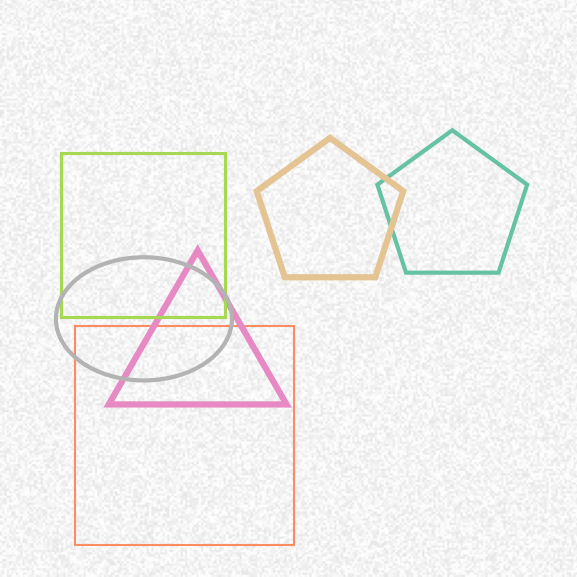[{"shape": "pentagon", "thickness": 2, "radius": 0.68, "center": [0.783, 0.637]}, {"shape": "square", "thickness": 1, "radius": 0.95, "center": [0.319, 0.245]}, {"shape": "triangle", "thickness": 3, "radius": 0.89, "center": [0.342, 0.388]}, {"shape": "square", "thickness": 1.5, "radius": 0.71, "center": [0.247, 0.593]}, {"shape": "pentagon", "thickness": 3, "radius": 0.67, "center": [0.571, 0.627]}, {"shape": "oval", "thickness": 2, "radius": 0.76, "center": [0.249, 0.447]}]